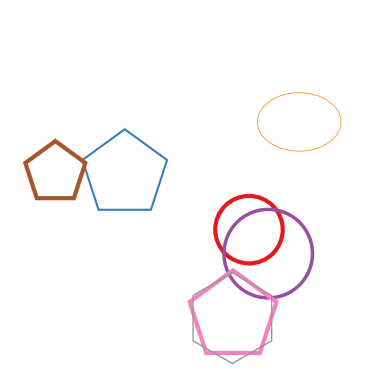[{"shape": "circle", "thickness": 3, "radius": 0.44, "center": [0.647, 0.403]}, {"shape": "pentagon", "thickness": 1.5, "radius": 0.58, "center": [0.324, 0.549]}, {"shape": "circle", "thickness": 2.5, "radius": 0.57, "center": [0.697, 0.341]}, {"shape": "oval", "thickness": 0.5, "radius": 0.54, "center": [0.777, 0.683]}, {"shape": "pentagon", "thickness": 3, "radius": 0.41, "center": [0.144, 0.552]}, {"shape": "pentagon", "thickness": 3, "radius": 0.59, "center": [0.605, 0.179]}, {"shape": "hexagon", "thickness": 1, "radius": 0.59, "center": [0.604, 0.174]}]